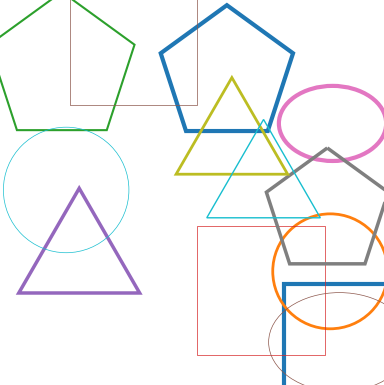[{"shape": "square", "thickness": 3, "radius": 0.71, "center": [0.88, 0.12]}, {"shape": "pentagon", "thickness": 3, "radius": 0.9, "center": [0.589, 0.806]}, {"shape": "circle", "thickness": 2, "radius": 0.75, "center": [0.858, 0.295]}, {"shape": "pentagon", "thickness": 1.5, "radius": 0.99, "center": [0.161, 0.823]}, {"shape": "square", "thickness": 0.5, "radius": 0.84, "center": [0.678, 0.246]}, {"shape": "triangle", "thickness": 2.5, "radius": 0.91, "center": [0.206, 0.33]}, {"shape": "square", "thickness": 0.5, "radius": 0.82, "center": [0.346, 0.891]}, {"shape": "oval", "thickness": 0.5, "radius": 0.92, "center": [0.882, 0.111]}, {"shape": "oval", "thickness": 3, "radius": 0.7, "center": [0.864, 0.679]}, {"shape": "pentagon", "thickness": 2.5, "radius": 0.83, "center": [0.85, 0.449]}, {"shape": "triangle", "thickness": 2, "radius": 0.84, "center": [0.602, 0.631]}, {"shape": "circle", "thickness": 0.5, "radius": 0.82, "center": [0.172, 0.507]}, {"shape": "triangle", "thickness": 1, "radius": 0.85, "center": [0.685, 0.519]}]